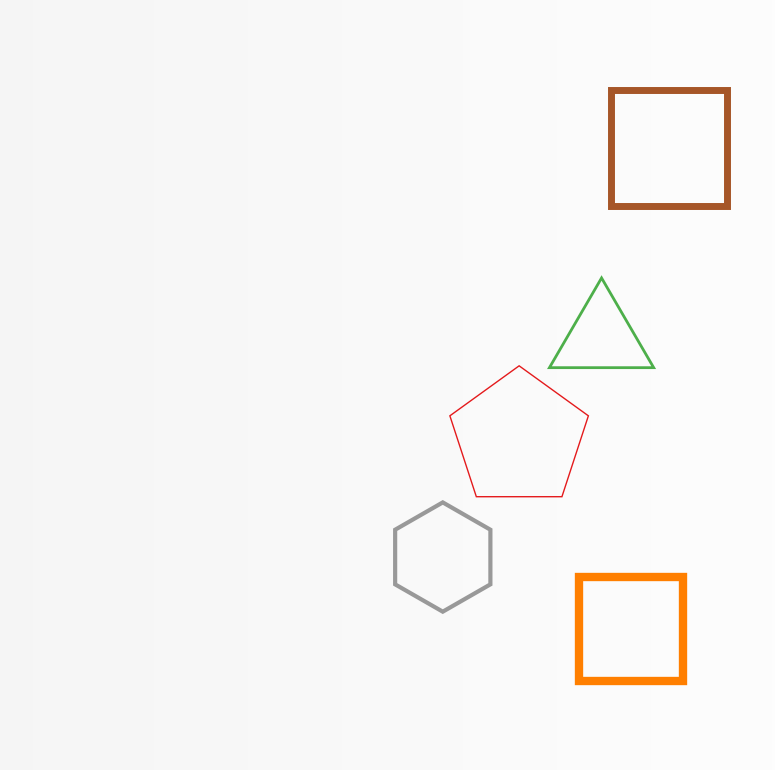[{"shape": "pentagon", "thickness": 0.5, "radius": 0.47, "center": [0.67, 0.431]}, {"shape": "triangle", "thickness": 1, "radius": 0.39, "center": [0.776, 0.561]}, {"shape": "square", "thickness": 3, "radius": 0.34, "center": [0.814, 0.184]}, {"shape": "square", "thickness": 2.5, "radius": 0.38, "center": [0.863, 0.808]}, {"shape": "hexagon", "thickness": 1.5, "radius": 0.35, "center": [0.571, 0.277]}]